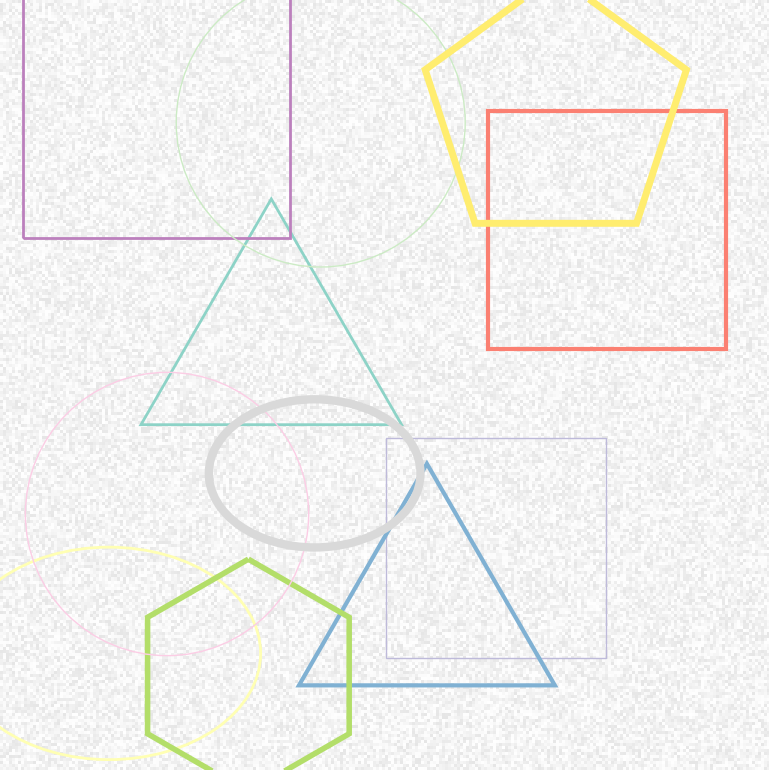[{"shape": "triangle", "thickness": 1, "radius": 0.98, "center": [0.352, 0.546]}, {"shape": "oval", "thickness": 1, "radius": 0.99, "center": [0.141, 0.151]}, {"shape": "square", "thickness": 0.5, "radius": 0.72, "center": [0.644, 0.288]}, {"shape": "square", "thickness": 1.5, "radius": 0.77, "center": [0.789, 0.702]}, {"shape": "triangle", "thickness": 1.5, "radius": 0.96, "center": [0.554, 0.206]}, {"shape": "hexagon", "thickness": 2, "radius": 0.76, "center": [0.323, 0.123]}, {"shape": "circle", "thickness": 0.5, "radius": 0.92, "center": [0.217, 0.332]}, {"shape": "oval", "thickness": 3, "radius": 0.69, "center": [0.409, 0.385]}, {"shape": "square", "thickness": 1, "radius": 0.87, "center": [0.203, 0.865]}, {"shape": "circle", "thickness": 0.5, "radius": 0.94, "center": [0.417, 0.841]}, {"shape": "pentagon", "thickness": 2.5, "radius": 0.89, "center": [0.722, 0.854]}]